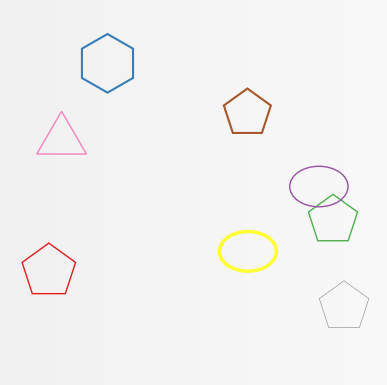[{"shape": "pentagon", "thickness": 1, "radius": 0.36, "center": [0.126, 0.296]}, {"shape": "hexagon", "thickness": 1.5, "radius": 0.38, "center": [0.277, 0.836]}, {"shape": "pentagon", "thickness": 1, "radius": 0.33, "center": [0.859, 0.429]}, {"shape": "oval", "thickness": 1, "radius": 0.38, "center": [0.823, 0.515]}, {"shape": "oval", "thickness": 2.5, "radius": 0.37, "center": [0.64, 0.347]}, {"shape": "pentagon", "thickness": 1.5, "radius": 0.32, "center": [0.638, 0.706]}, {"shape": "triangle", "thickness": 1, "radius": 0.37, "center": [0.159, 0.637]}, {"shape": "pentagon", "thickness": 0.5, "radius": 0.34, "center": [0.888, 0.204]}]